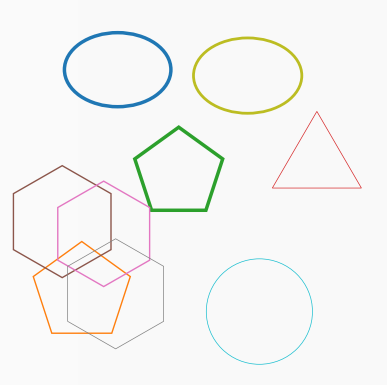[{"shape": "oval", "thickness": 2.5, "radius": 0.69, "center": [0.304, 0.819]}, {"shape": "pentagon", "thickness": 1, "radius": 0.66, "center": [0.211, 0.241]}, {"shape": "pentagon", "thickness": 2.5, "radius": 0.6, "center": [0.461, 0.55]}, {"shape": "triangle", "thickness": 0.5, "radius": 0.66, "center": [0.818, 0.578]}, {"shape": "hexagon", "thickness": 1, "radius": 0.73, "center": [0.161, 0.424]}, {"shape": "hexagon", "thickness": 1, "radius": 0.68, "center": [0.268, 0.393]}, {"shape": "hexagon", "thickness": 0.5, "radius": 0.71, "center": [0.298, 0.237]}, {"shape": "oval", "thickness": 2, "radius": 0.7, "center": [0.639, 0.804]}, {"shape": "circle", "thickness": 0.5, "radius": 0.68, "center": [0.669, 0.191]}]